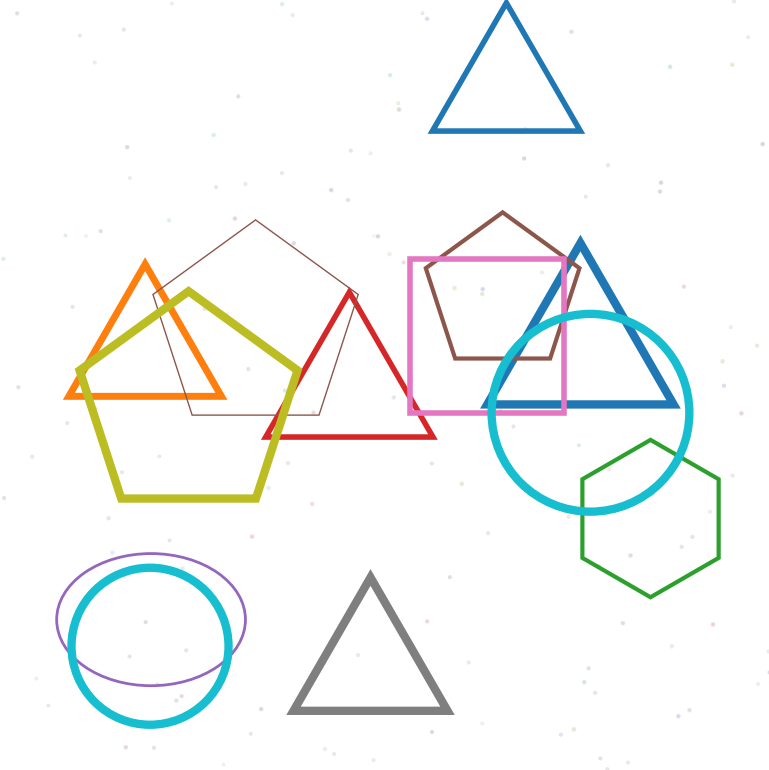[{"shape": "triangle", "thickness": 2, "radius": 0.55, "center": [0.658, 0.885]}, {"shape": "triangle", "thickness": 3, "radius": 0.7, "center": [0.754, 0.545]}, {"shape": "triangle", "thickness": 2.5, "radius": 0.57, "center": [0.188, 0.542]}, {"shape": "hexagon", "thickness": 1.5, "radius": 0.51, "center": [0.845, 0.327]}, {"shape": "triangle", "thickness": 2, "radius": 0.63, "center": [0.454, 0.495]}, {"shape": "oval", "thickness": 1, "radius": 0.61, "center": [0.196, 0.195]}, {"shape": "pentagon", "thickness": 0.5, "radius": 0.7, "center": [0.332, 0.574]}, {"shape": "pentagon", "thickness": 1.5, "radius": 0.52, "center": [0.653, 0.619]}, {"shape": "square", "thickness": 2, "radius": 0.5, "center": [0.632, 0.564]}, {"shape": "triangle", "thickness": 3, "radius": 0.58, "center": [0.481, 0.135]}, {"shape": "pentagon", "thickness": 3, "radius": 0.74, "center": [0.245, 0.473]}, {"shape": "circle", "thickness": 3, "radius": 0.64, "center": [0.767, 0.464]}, {"shape": "circle", "thickness": 3, "radius": 0.51, "center": [0.195, 0.161]}]